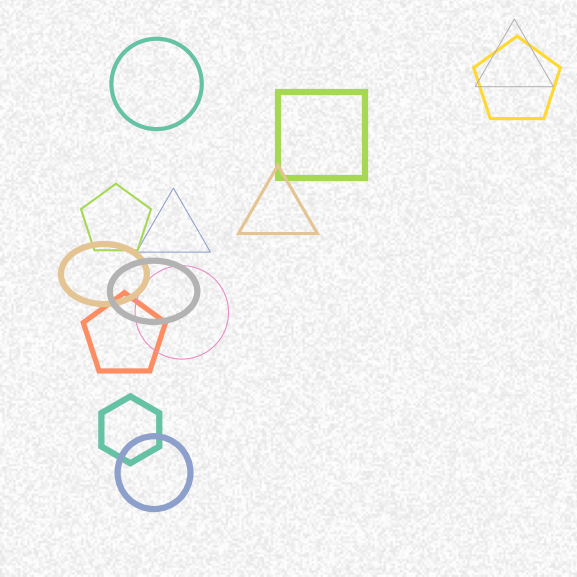[{"shape": "circle", "thickness": 2, "radius": 0.39, "center": [0.271, 0.854]}, {"shape": "hexagon", "thickness": 3, "radius": 0.29, "center": [0.226, 0.255]}, {"shape": "pentagon", "thickness": 2.5, "radius": 0.37, "center": [0.215, 0.417]}, {"shape": "circle", "thickness": 3, "radius": 0.32, "center": [0.267, 0.181]}, {"shape": "triangle", "thickness": 0.5, "radius": 0.37, "center": [0.3, 0.6]}, {"shape": "circle", "thickness": 0.5, "radius": 0.4, "center": [0.315, 0.458]}, {"shape": "pentagon", "thickness": 1, "radius": 0.32, "center": [0.201, 0.617]}, {"shape": "square", "thickness": 3, "radius": 0.37, "center": [0.557, 0.766]}, {"shape": "pentagon", "thickness": 1.5, "radius": 0.39, "center": [0.895, 0.858]}, {"shape": "oval", "thickness": 3, "radius": 0.37, "center": [0.18, 0.525]}, {"shape": "triangle", "thickness": 1.5, "radius": 0.39, "center": [0.481, 0.634]}, {"shape": "triangle", "thickness": 0.5, "radius": 0.39, "center": [0.891, 0.888]}, {"shape": "oval", "thickness": 3, "radius": 0.38, "center": [0.266, 0.495]}]